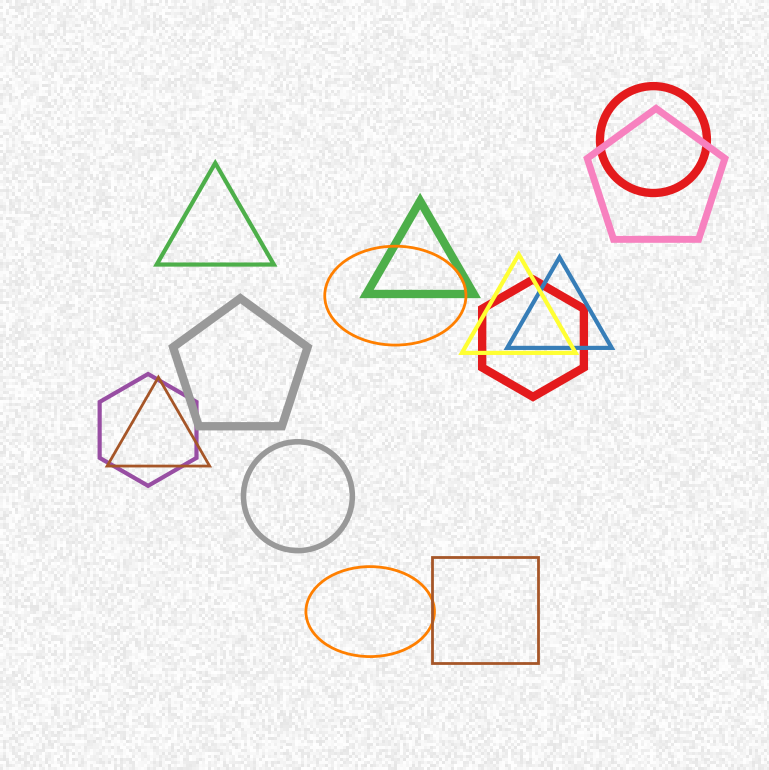[{"shape": "circle", "thickness": 3, "radius": 0.35, "center": [0.849, 0.819]}, {"shape": "hexagon", "thickness": 3, "radius": 0.38, "center": [0.692, 0.561]}, {"shape": "triangle", "thickness": 1.5, "radius": 0.39, "center": [0.727, 0.587]}, {"shape": "triangle", "thickness": 1.5, "radius": 0.44, "center": [0.28, 0.7]}, {"shape": "triangle", "thickness": 3, "radius": 0.4, "center": [0.546, 0.658]}, {"shape": "hexagon", "thickness": 1.5, "radius": 0.36, "center": [0.192, 0.442]}, {"shape": "oval", "thickness": 1, "radius": 0.42, "center": [0.481, 0.206]}, {"shape": "oval", "thickness": 1, "radius": 0.46, "center": [0.513, 0.616]}, {"shape": "triangle", "thickness": 1.5, "radius": 0.43, "center": [0.674, 0.584]}, {"shape": "triangle", "thickness": 1, "radius": 0.38, "center": [0.206, 0.433]}, {"shape": "square", "thickness": 1, "radius": 0.34, "center": [0.629, 0.208]}, {"shape": "pentagon", "thickness": 2.5, "radius": 0.47, "center": [0.852, 0.765]}, {"shape": "pentagon", "thickness": 3, "radius": 0.46, "center": [0.312, 0.521]}, {"shape": "circle", "thickness": 2, "radius": 0.35, "center": [0.387, 0.356]}]